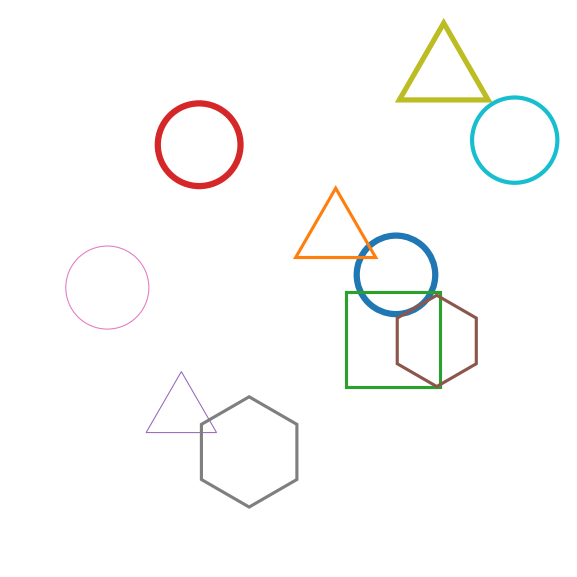[{"shape": "circle", "thickness": 3, "radius": 0.34, "center": [0.686, 0.523]}, {"shape": "triangle", "thickness": 1.5, "radius": 0.4, "center": [0.581, 0.593]}, {"shape": "square", "thickness": 1.5, "radius": 0.41, "center": [0.681, 0.411]}, {"shape": "circle", "thickness": 3, "radius": 0.36, "center": [0.345, 0.749]}, {"shape": "triangle", "thickness": 0.5, "radius": 0.35, "center": [0.314, 0.285]}, {"shape": "hexagon", "thickness": 1.5, "radius": 0.4, "center": [0.756, 0.409]}, {"shape": "circle", "thickness": 0.5, "radius": 0.36, "center": [0.186, 0.501]}, {"shape": "hexagon", "thickness": 1.5, "radius": 0.48, "center": [0.431, 0.217]}, {"shape": "triangle", "thickness": 2.5, "radius": 0.44, "center": [0.768, 0.87]}, {"shape": "circle", "thickness": 2, "radius": 0.37, "center": [0.891, 0.756]}]